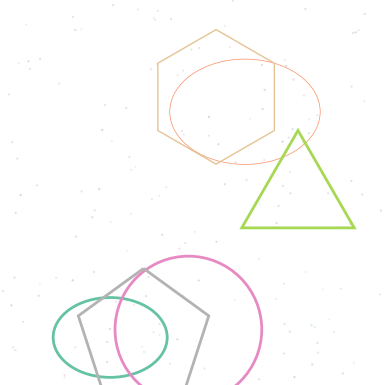[{"shape": "oval", "thickness": 2, "radius": 0.74, "center": [0.286, 0.124]}, {"shape": "oval", "thickness": 0.5, "radius": 0.98, "center": [0.636, 0.71]}, {"shape": "circle", "thickness": 2, "radius": 0.95, "center": [0.489, 0.144]}, {"shape": "triangle", "thickness": 2, "radius": 0.84, "center": [0.774, 0.492]}, {"shape": "hexagon", "thickness": 1, "radius": 0.87, "center": [0.561, 0.748]}, {"shape": "pentagon", "thickness": 2, "radius": 0.89, "center": [0.373, 0.125]}]